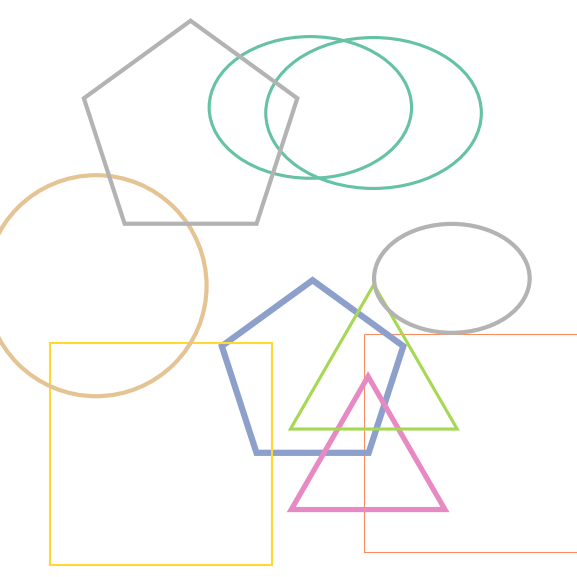[{"shape": "oval", "thickness": 1.5, "radius": 0.88, "center": [0.537, 0.813]}, {"shape": "oval", "thickness": 1.5, "radius": 0.93, "center": [0.647, 0.803]}, {"shape": "square", "thickness": 0.5, "radius": 0.94, "center": [0.819, 0.232]}, {"shape": "pentagon", "thickness": 3, "radius": 0.83, "center": [0.541, 0.349]}, {"shape": "triangle", "thickness": 2.5, "radius": 0.77, "center": [0.637, 0.194]}, {"shape": "triangle", "thickness": 1.5, "radius": 0.83, "center": [0.647, 0.34]}, {"shape": "square", "thickness": 1, "radius": 0.96, "center": [0.279, 0.213]}, {"shape": "circle", "thickness": 2, "radius": 0.96, "center": [0.166, 0.504]}, {"shape": "oval", "thickness": 2, "radius": 0.67, "center": [0.782, 0.517]}, {"shape": "pentagon", "thickness": 2, "radius": 0.97, "center": [0.33, 0.769]}]